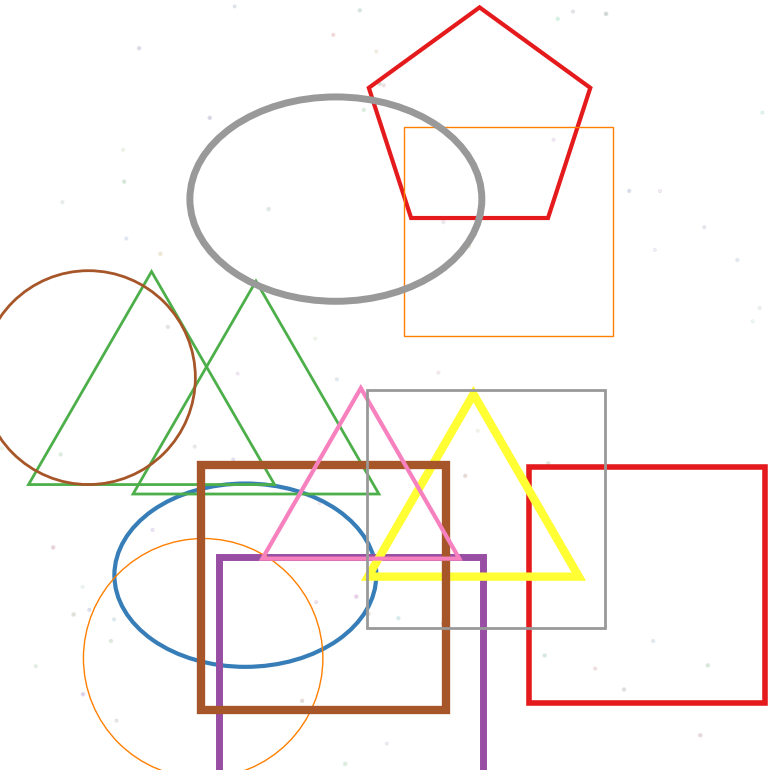[{"shape": "pentagon", "thickness": 1.5, "radius": 0.76, "center": [0.623, 0.839]}, {"shape": "square", "thickness": 2, "radius": 0.77, "center": [0.84, 0.241]}, {"shape": "oval", "thickness": 1.5, "radius": 0.85, "center": [0.319, 0.253]}, {"shape": "triangle", "thickness": 1, "radius": 0.92, "center": [0.197, 0.463]}, {"shape": "triangle", "thickness": 1, "radius": 0.92, "center": [0.332, 0.451]}, {"shape": "square", "thickness": 2.5, "radius": 0.86, "center": [0.456, 0.105]}, {"shape": "square", "thickness": 0.5, "radius": 0.68, "center": [0.661, 0.699]}, {"shape": "circle", "thickness": 0.5, "radius": 0.78, "center": [0.264, 0.145]}, {"shape": "triangle", "thickness": 3, "radius": 0.79, "center": [0.615, 0.33]}, {"shape": "circle", "thickness": 1, "radius": 0.69, "center": [0.115, 0.51]}, {"shape": "square", "thickness": 3, "radius": 0.79, "center": [0.42, 0.237]}, {"shape": "triangle", "thickness": 1.5, "radius": 0.74, "center": [0.469, 0.348]}, {"shape": "square", "thickness": 1, "radius": 0.77, "center": [0.632, 0.339]}, {"shape": "oval", "thickness": 2.5, "radius": 0.95, "center": [0.436, 0.741]}]